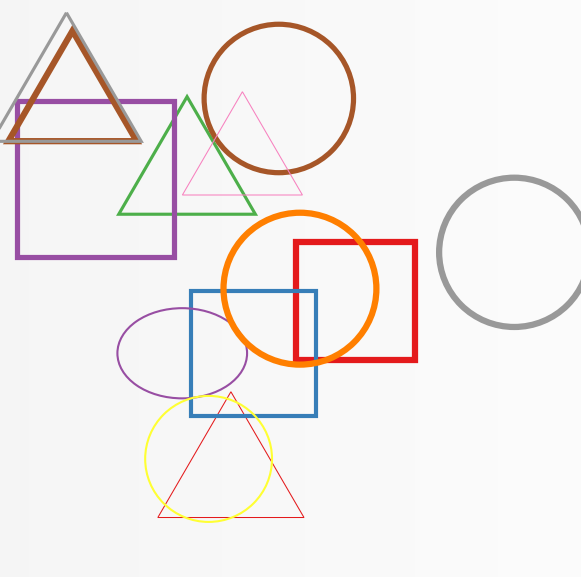[{"shape": "square", "thickness": 3, "radius": 0.51, "center": [0.611, 0.479]}, {"shape": "triangle", "thickness": 0.5, "radius": 0.73, "center": [0.397, 0.176]}, {"shape": "square", "thickness": 2, "radius": 0.54, "center": [0.436, 0.387]}, {"shape": "triangle", "thickness": 1.5, "radius": 0.68, "center": [0.322, 0.696]}, {"shape": "square", "thickness": 2.5, "radius": 0.68, "center": [0.165, 0.689]}, {"shape": "oval", "thickness": 1, "radius": 0.56, "center": [0.314, 0.387]}, {"shape": "circle", "thickness": 3, "radius": 0.66, "center": [0.516, 0.499]}, {"shape": "circle", "thickness": 1, "radius": 0.55, "center": [0.359, 0.204]}, {"shape": "triangle", "thickness": 3, "radius": 0.64, "center": [0.125, 0.818]}, {"shape": "circle", "thickness": 2.5, "radius": 0.64, "center": [0.48, 0.829]}, {"shape": "triangle", "thickness": 0.5, "radius": 0.6, "center": [0.417, 0.721]}, {"shape": "triangle", "thickness": 1.5, "radius": 0.74, "center": [0.114, 0.829]}, {"shape": "circle", "thickness": 3, "radius": 0.65, "center": [0.885, 0.562]}]